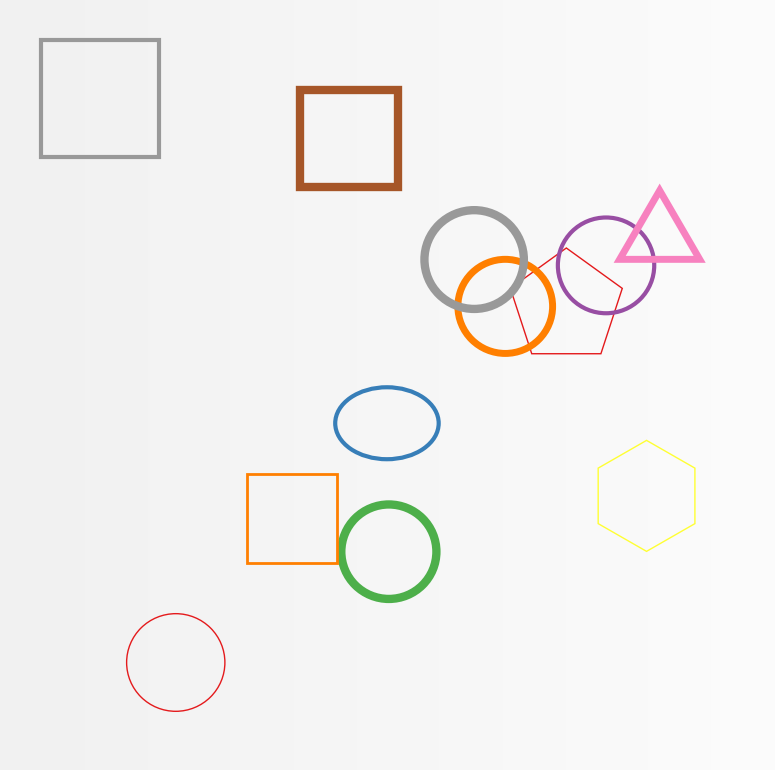[{"shape": "circle", "thickness": 0.5, "radius": 0.32, "center": [0.227, 0.14]}, {"shape": "pentagon", "thickness": 0.5, "radius": 0.38, "center": [0.731, 0.602]}, {"shape": "oval", "thickness": 1.5, "radius": 0.33, "center": [0.499, 0.45]}, {"shape": "circle", "thickness": 3, "radius": 0.31, "center": [0.502, 0.284]}, {"shape": "circle", "thickness": 1.5, "radius": 0.31, "center": [0.782, 0.655]}, {"shape": "circle", "thickness": 2.5, "radius": 0.31, "center": [0.652, 0.602]}, {"shape": "square", "thickness": 1, "radius": 0.29, "center": [0.377, 0.326]}, {"shape": "hexagon", "thickness": 0.5, "radius": 0.36, "center": [0.834, 0.356]}, {"shape": "square", "thickness": 3, "radius": 0.31, "center": [0.451, 0.82]}, {"shape": "triangle", "thickness": 2.5, "radius": 0.3, "center": [0.851, 0.693]}, {"shape": "circle", "thickness": 3, "radius": 0.32, "center": [0.612, 0.663]}, {"shape": "square", "thickness": 1.5, "radius": 0.38, "center": [0.129, 0.872]}]